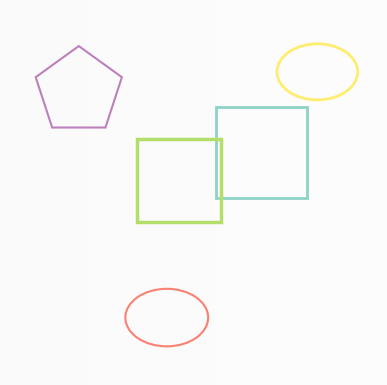[{"shape": "square", "thickness": 2, "radius": 0.59, "center": [0.675, 0.605]}, {"shape": "oval", "thickness": 1.5, "radius": 0.53, "center": [0.43, 0.175]}, {"shape": "square", "thickness": 2.5, "radius": 0.54, "center": [0.461, 0.531]}, {"shape": "pentagon", "thickness": 1.5, "radius": 0.58, "center": [0.203, 0.763]}, {"shape": "oval", "thickness": 2, "radius": 0.52, "center": [0.819, 0.813]}]